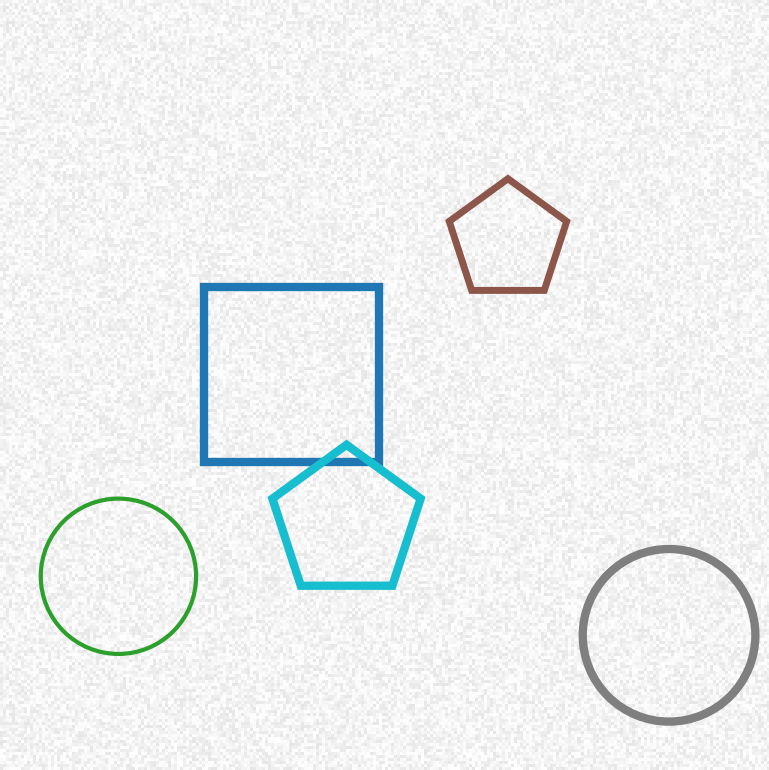[{"shape": "square", "thickness": 3, "radius": 0.57, "center": [0.378, 0.514]}, {"shape": "circle", "thickness": 1.5, "radius": 0.5, "center": [0.154, 0.252]}, {"shape": "pentagon", "thickness": 2.5, "radius": 0.4, "center": [0.66, 0.688]}, {"shape": "circle", "thickness": 3, "radius": 0.56, "center": [0.869, 0.175]}, {"shape": "pentagon", "thickness": 3, "radius": 0.51, "center": [0.45, 0.321]}]